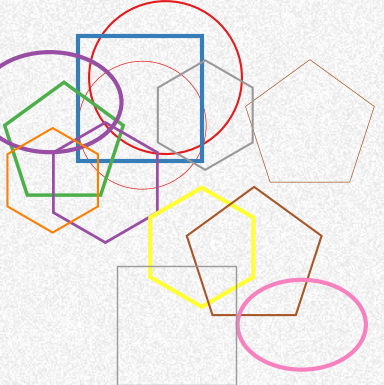[{"shape": "circle", "thickness": 1.5, "radius": 0.99, "center": [0.43, 0.799]}, {"shape": "circle", "thickness": 0.5, "radius": 0.83, "center": [0.369, 0.675]}, {"shape": "square", "thickness": 3, "radius": 0.81, "center": [0.363, 0.744]}, {"shape": "pentagon", "thickness": 2.5, "radius": 0.81, "center": [0.166, 0.624]}, {"shape": "oval", "thickness": 3, "radius": 0.93, "center": [0.13, 0.735]}, {"shape": "hexagon", "thickness": 2, "radius": 0.78, "center": [0.274, 0.526]}, {"shape": "hexagon", "thickness": 1.5, "radius": 0.68, "center": [0.137, 0.532]}, {"shape": "hexagon", "thickness": 3, "radius": 0.77, "center": [0.524, 0.358]}, {"shape": "pentagon", "thickness": 0.5, "radius": 0.88, "center": [0.805, 0.669]}, {"shape": "pentagon", "thickness": 1.5, "radius": 0.92, "center": [0.66, 0.33]}, {"shape": "oval", "thickness": 3, "radius": 0.83, "center": [0.784, 0.157]}, {"shape": "hexagon", "thickness": 1.5, "radius": 0.71, "center": [0.533, 0.701]}, {"shape": "square", "thickness": 1, "radius": 0.78, "center": [0.459, 0.154]}]